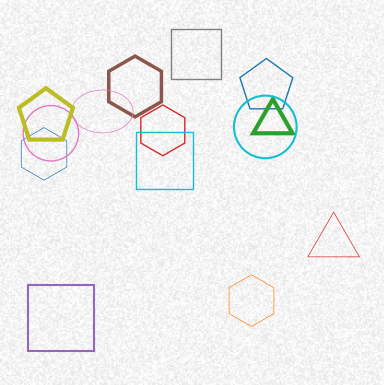[{"shape": "hexagon", "thickness": 0.5, "radius": 0.34, "center": [0.114, 0.6]}, {"shape": "pentagon", "thickness": 1, "radius": 0.36, "center": [0.692, 0.776]}, {"shape": "hexagon", "thickness": 0.5, "radius": 0.34, "center": [0.653, 0.219]}, {"shape": "triangle", "thickness": 3, "radius": 0.3, "center": [0.709, 0.683]}, {"shape": "triangle", "thickness": 0.5, "radius": 0.39, "center": [0.867, 0.372]}, {"shape": "hexagon", "thickness": 1, "radius": 0.33, "center": [0.423, 0.661]}, {"shape": "square", "thickness": 1.5, "radius": 0.43, "center": [0.158, 0.174]}, {"shape": "hexagon", "thickness": 2.5, "radius": 0.39, "center": [0.351, 0.775]}, {"shape": "circle", "thickness": 1, "radius": 0.36, "center": [0.132, 0.654]}, {"shape": "oval", "thickness": 0.5, "radius": 0.4, "center": [0.266, 0.71]}, {"shape": "square", "thickness": 1, "radius": 0.33, "center": [0.509, 0.859]}, {"shape": "pentagon", "thickness": 3, "radius": 0.37, "center": [0.119, 0.697]}, {"shape": "circle", "thickness": 1.5, "radius": 0.41, "center": [0.689, 0.67]}, {"shape": "square", "thickness": 1, "radius": 0.37, "center": [0.428, 0.582]}]